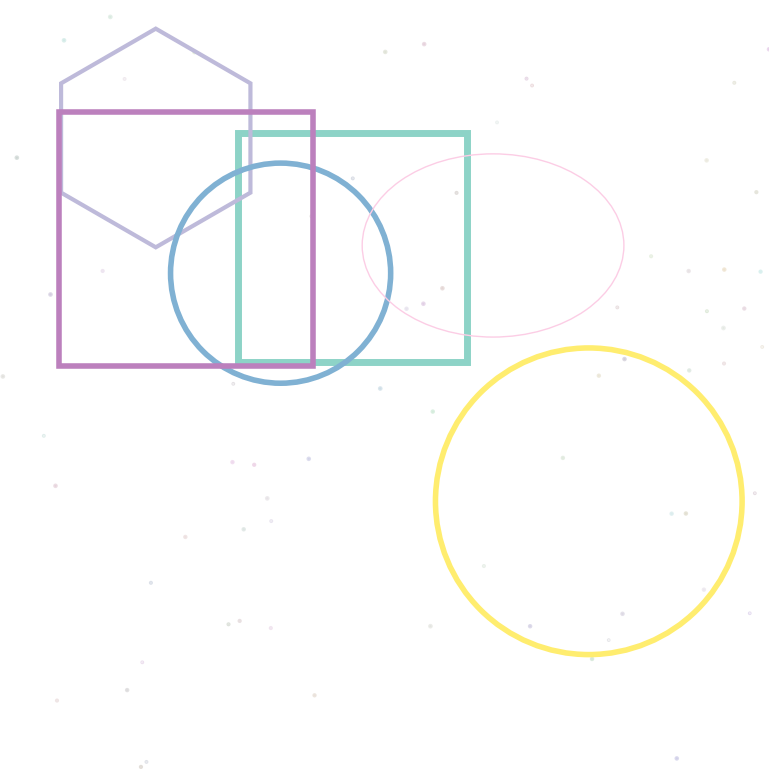[{"shape": "square", "thickness": 2.5, "radius": 0.74, "center": [0.458, 0.679]}, {"shape": "hexagon", "thickness": 1.5, "radius": 0.71, "center": [0.202, 0.821]}, {"shape": "circle", "thickness": 2, "radius": 0.71, "center": [0.364, 0.645]}, {"shape": "oval", "thickness": 0.5, "radius": 0.85, "center": [0.64, 0.681]}, {"shape": "square", "thickness": 2, "radius": 0.82, "center": [0.241, 0.69]}, {"shape": "circle", "thickness": 2, "radius": 1.0, "center": [0.765, 0.349]}]